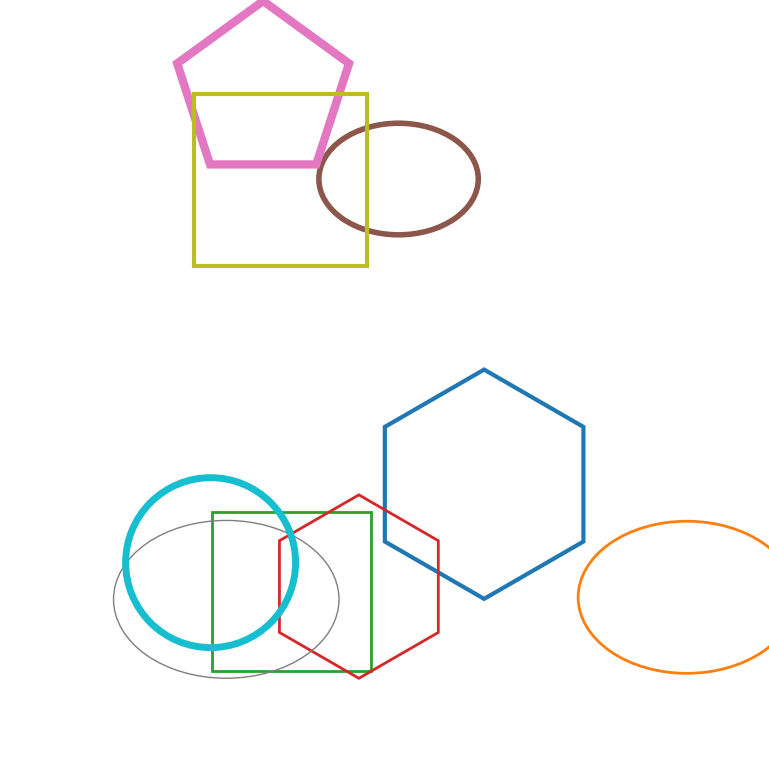[{"shape": "hexagon", "thickness": 1.5, "radius": 0.74, "center": [0.629, 0.371]}, {"shape": "oval", "thickness": 1, "radius": 0.71, "center": [0.892, 0.224]}, {"shape": "square", "thickness": 1, "radius": 0.52, "center": [0.378, 0.231]}, {"shape": "hexagon", "thickness": 1, "radius": 0.6, "center": [0.466, 0.238]}, {"shape": "oval", "thickness": 2, "radius": 0.52, "center": [0.518, 0.768]}, {"shape": "pentagon", "thickness": 3, "radius": 0.59, "center": [0.342, 0.881]}, {"shape": "oval", "thickness": 0.5, "radius": 0.73, "center": [0.294, 0.222]}, {"shape": "square", "thickness": 1.5, "radius": 0.56, "center": [0.364, 0.766]}, {"shape": "circle", "thickness": 2.5, "radius": 0.55, "center": [0.274, 0.269]}]